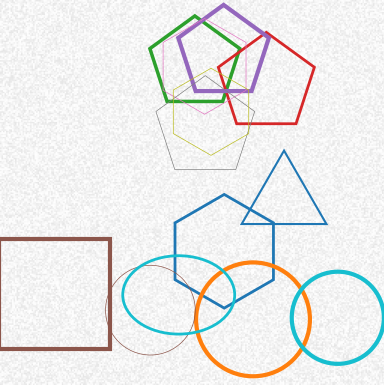[{"shape": "triangle", "thickness": 1.5, "radius": 0.64, "center": [0.738, 0.482]}, {"shape": "hexagon", "thickness": 2, "radius": 0.74, "center": [0.582, 0.347]}, {"shape": "circle", "thickness": 3, "radius": 0.74, "center": [0.657, 0.171]}, {"shape": "pentagon", "thickness": 2.5, "radius": 0.61, "center": [0.506, 0.836]}, {"shape": "pentagon", "thickness": 2, "radius": 0.66, "center": [0.692, 0.785]}, {"shape": "pentagon", "thickness": 3, "radius": 0.62, "center": [0.581, 0.864]}, {"shape": "square", "thickness": 3, "radius": 0.72, "center": [0.142, 0.237]}, {"shape": "circle", "thickness": 0.5, "radius": 0.58, "center": [0.391, 0.194]}, {"shape": "hexagon", "thickness": 0.5, "radius": 0.62, "center": [0.531, 0.828]}, {"shape": "pentagon", "thickness": 0.5, "radius": 0.67, "center": [0.533, 0.669]}, {"shape": "hexagon", "thickness": 0.5, "radius": 0.57, "center": [0.548, 0.71]}, {"shape": "circle", "thickness": 3, "radius": 0.6, "center": [0.877, 0.175]}, {"shape": "oval", "thickness": 2, "radius": 0.73, "center": [0.464, 0.234]}]